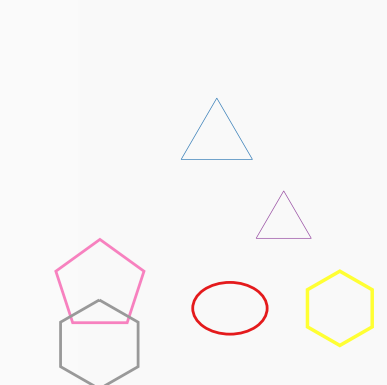[{"shape": "oval", "thickness": 2, "radius": 0.48, "center": [0.593, 0.199]}, {"shape": "triangle", "thickness": 0.5, "radius": 0.53, "center": [0.559, 0.639]}, {"shape": "triangle", "thickness": 0.5, "radius": 0.41, "center": [0.732, 0.422]}, {"shape": "hexagon", "thickness": 2.5, "radius": 0.48, "center": [0.877, 0.199]}, {"shape": "pentagon", "thickness": 2, "radius": 0.6, "center": [0.258, 0.259]}, {"shape": "hexagon", "thickness": 2, "radius": 0.58, "center": [0.256, 0.105]}]